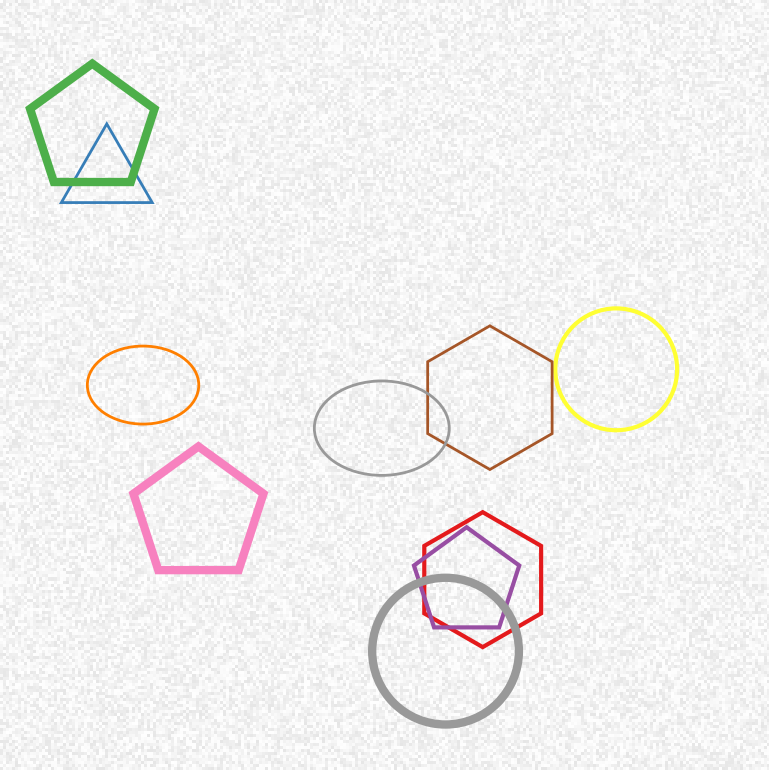[{"shape": "hexagon", "thickness": 1.5, "radius": 0.44, "center": [0.627, 0.247]}, {"shape": "triangle", "thickness": 1, "radius": 0.34, "center": [0.139, 0.771]}, {"shape": "pentagon", "thickness": 3, "radius": 0.43, "center": [0.12, 0.832]}, {"shape": "pentagon", "thickness": 1.5, "radius": 0.36, "center": [0.606, 0.243]}, {"shape": "oval", "thickness": 1, "radius": 0.36, "center": [0.186, 0.5]}, {"shape": "circle", "thickness": 1.5, "radius": 0.4, "center": [0.8, 0.52]}, {"shape": "hexagon", "thickness": 1, "radius": 0.47, "center": [0.636, 0.484]}, {"shape": "pentagon", "thickness": 3, "radius": 0.44, "center": [0.258, 0.331]}, {"shape": "oval", "thickness": 1, "radius": 0.44, "center": [0.496, 0.444]}, {"shape": "circle", "thickness": 3, "radius": 0.48, "center": [0.579, 0.154]}]